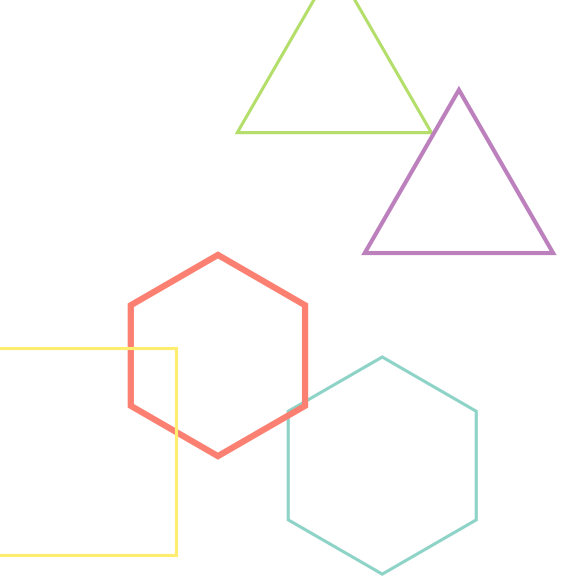[{"shape": "hexagon", "thickness": 1.5, "radius": 0.94, "center": [0.662, 0.193]}, {"shape": "hexagon", "thickness": 3, "radius": 0.87, "center": [0.377, 0.384]}, {"shape": "triangle", "thickness": 1.5, "radius": 0.97, "center": [0.579, 0.867]}, {"shape": "triangle", "thickness": 2, "radius": 0.94, "center": [0.795, 0.655]}, {"shape": "square", "thickness": 1.5, "radius": 0.89, "center": [0.126, 0.217]}]